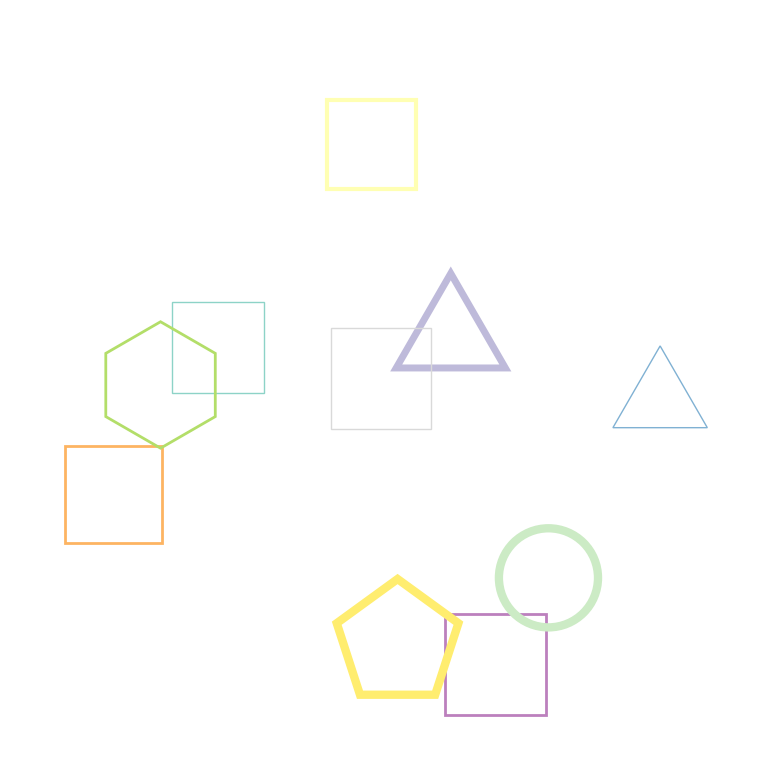[{"shape": "square", "thickness": 0.5, "radius": 0.3, "center": [0.283, 0.549]}, {"shape": "square", "thickness": 1.5, "radius": 0.29, "center": [0.482, 0.813]}, {"shape": "triangle", "thickness": 2.5, "radius": 0.41, "center": [0.585, 0.563]}, {"shape": "triangle", "thickness": 0.5, "radius": 0.35, "center": [0.857, 0.48]}, {"shape": "square", "thickness": 1, "radius": 0.32, "center": [0.147, 0.358]}, {"shape": "hexagon", "thickness": 1, "radius": 0.41, "center": [0.208, 0.5]}, {"shape": "square", "thickness": 0.5, "radius": 0.33, "center": [0.495, 0.509]}, {"shape": "square", "thickness": 1, "radius": 0.33, "center": [0.644, 0.137]}, {"shape": "circle", "thickness": 3, "radius": 0.32, "center": [0.712, 0.25]}, {"shape": "pentagon", "thickness": 3, "radius": 0.42, "center": [0.516, 0.165]}]